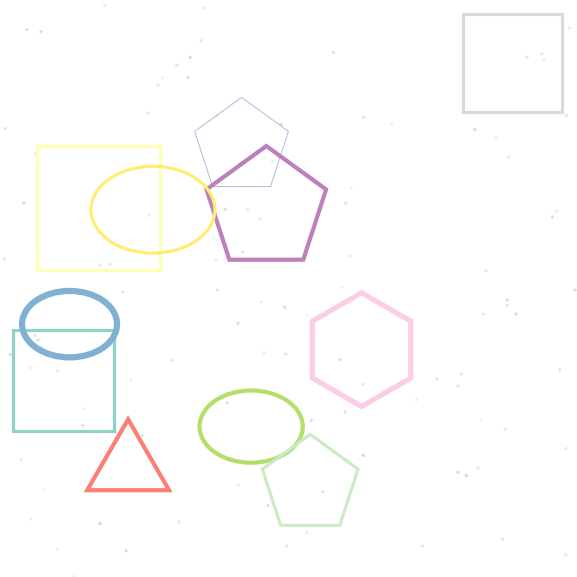[{"shape": "square", "thickness": 1.5, "radius": 0.44, "center": [0.11, 0.34]}, {"shape": "square", "thickness": 1.5, "radius": 0.54, "center": [0.171, 0.639]}, {"shape": "pentagon", "thickness": 0.5, "radius": 0.43, "center": [0.418, 0.745]}, {"shape": "triangle", "thickness": 2, "radius": 0.41, "center": [0.222, 0.191]}, {"shape": "oval", "thickness": 3, "radius": 0.41, "center": [0.12, 0.438]}, {"shape": "oval", "thickness": 2, "radius": 0.45, "center": [0.435, 0.26]}, {"shape": "hexagon", "thickness": 2.5, "radius": 0.49, "center": [0.626, 0.394]}, {"shape": "square", "thickness": 1.5, "radius": 0.43, "center": [0.888, 0.89]}, {"shape": "pentagon", "thickness": 2, "radius": 0.54, "center": [0.461, 0.637]}, {"shape": "pentagon", "thickness": 1.5, "radius": 0.44, "center": [0.537, 0.16]}, {"shape": "oval", "thickness": 1.5, "radius": 0.54, "center": [0.265, 0.636]}]